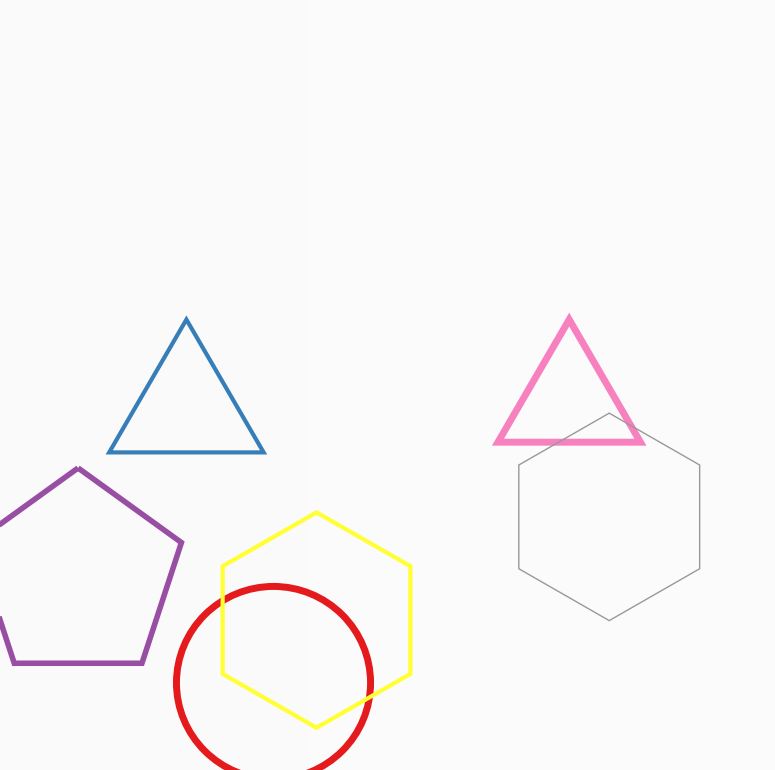[{"shape": "circle", "thickness": 2.5, "radius": 0.63, "center": [0.353, 0.113]}, {"shape": "triangle", "thickness": 1.5, "radius": 0.58, "center": [0.241, 0.47]}, {"shape": "pentagon", "thickness": 2, "radius": 0.7, "center": [0.101, 0.252]}, {"shape": "hexagon", "thickness": 1.5, "radius": 0.7, "center": [0.408, 0.195]}, {"shape": "triangle", "thickness": 2.5, "radius": 0.53, "center": [0.734, 0.479]}, {"shape": "hexagon", "thickness": 0.5, "radius": 0.67, "center": [0.786, 0.329]}]